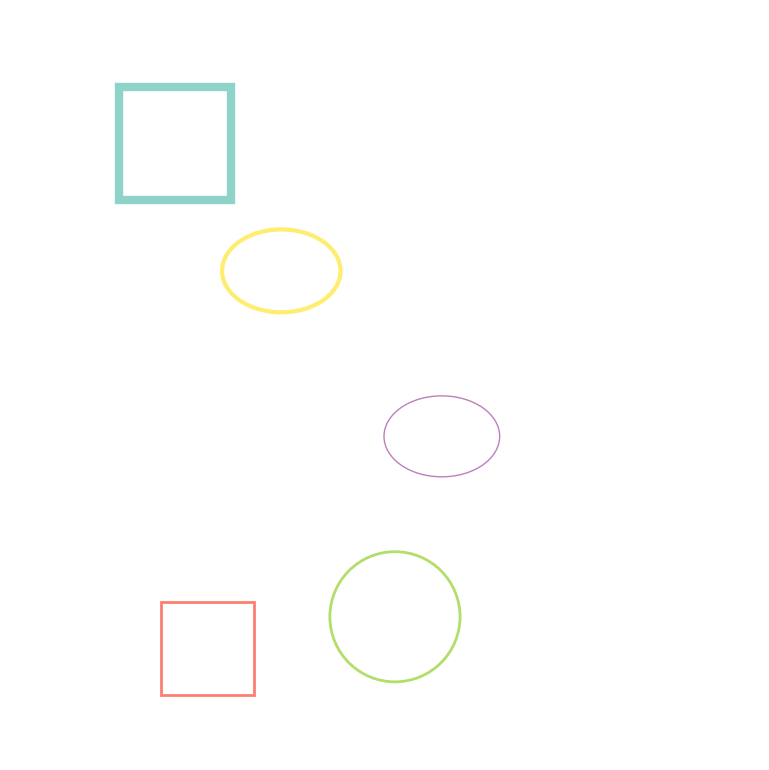[{"shape": "square", "thickness": 3, "radius": 0.37, "center": [0.227, 0.813]}, {"shape": "square", "thickness": 1, "radius": 0.3, "center": [0.269, 0.158]}, {"shape": "circle", "thickness": 1, "radius": 0.42, "center": [0.513, 0.199]}, {"shape": "oval", "thickness": 0.5, "radius": 0.38, "center": [0.574, 0.433]}, {"shape": "oval", "thickness": 1.5, "radius": 0.38, "center": [0.365, 0.648]}]